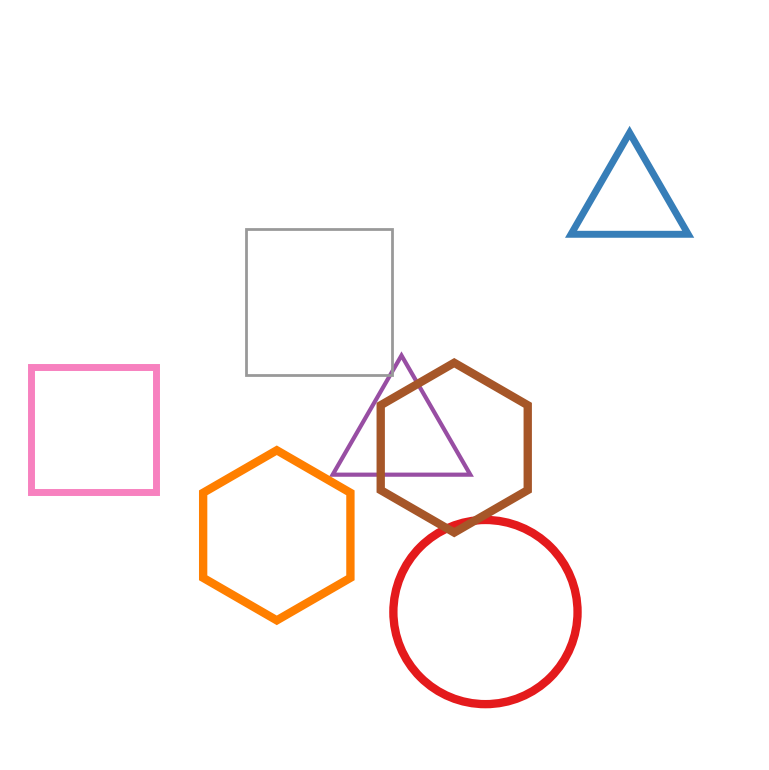[{"shape": "circle", "thickness": 3, "radius": 0.6, "center": [0.63, 0.205]}, {"shape": "triangle", "thickness": 2.5, "radius": 0.44, "center": [0.818, 0.74]}, {"shape": "triangle", "thickness": 1.5, "radius": 0.52, "center": [0.521, 0.435]}, {"shape": "hexagon", "thickness": 3, "radius": 0.55, "center": [0.359, 0.305]}, {"shape": "hexagon", "thickness": 3, "radius": 0.55, "center": [0.59, 0.419]}, {"shape": "square", "thickness": 2.5, "radius": 0.41, "center": [0.121, 0.442]}, {"shape": "square", "thickness": 1, "radius": 0.47, "center": [0.414, 0.607]}]